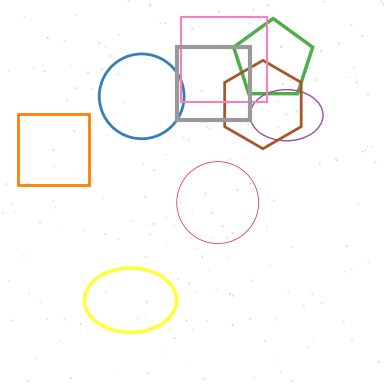[{"shape": "circle", "thickness": 0.5, "radius": 0.53, "center": [0.565, 0.474]}, {"shape": "circle", "thickness": 2, "radius": 0.55, "center": [0.368, 0.75]}, {"shape": "pentagon", "thickness": 2.5, "radius": 0.54, "center": [0.71, 0.844]}, {"shape": "oval", "thickness": 1, "radius": 0.47, "center": [0.744, 0.701]}, {"shape": "square", "thickness": 2, "radius": 0.46, "center": [0.138, 0.612]}, {"shape": "oval", "thickness": 2.5, "radius": 0.6, "center": [0.339, 0.22]}, {"shape": "hexagon", "thickness": 2, "radius": 0.57, "center": [0.683, 0.728]}, {"shape": "square", "thickness": 1.5, "radius": 0.55, "center": [0.582, 0.846]}, {"shape": "square", "thickness": 3, "radius": 0.47, "center": [0.554, 0.783]}]